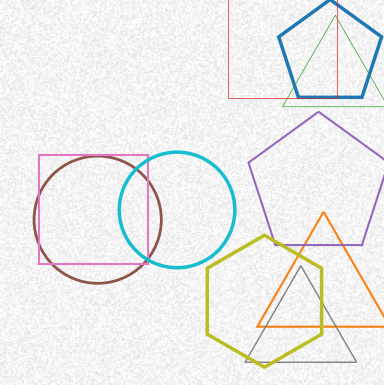[{"shape": "pentagon", "thickness": 2.5, "radius": 0.7, "center": [0.858, 0.861]}, {"shape": "triangle", "thickness": 1.5, "radius": 0.99, "center": [0.84, 0.251]}, {"shape": "triangle", "thickness": 0.5, "radius": 0.79, "center": [0.871, 0.802]}, {"shape": "square", "thickness": 0.5, "radius": 0.71, "center": [0.733, 0.887]}, {"shape": "pentagon", "thickness": 1.5, "radius": 0.96, "center": [0.828, 0.518]}, {"shape": "circle", "thickness": 2, "radius": 0.83, "center": [0.254, 0.429]}, {"shape": "square", "thickness": 1.5, "radius": 0.71, "center": [0.243, 0.457]}, {"shape": "triangle", "thickness": 1, "radius": 0.84, "center": [0.781, 0.143]}, {"shape": "hexagon", "thickness": 2.5, "radius": 0.86, "center": [0.687, 0.218]}, {"shape": "circle", "thickness": 2.5, "radius": 0.75, "center": [0.46, 0.455]}]